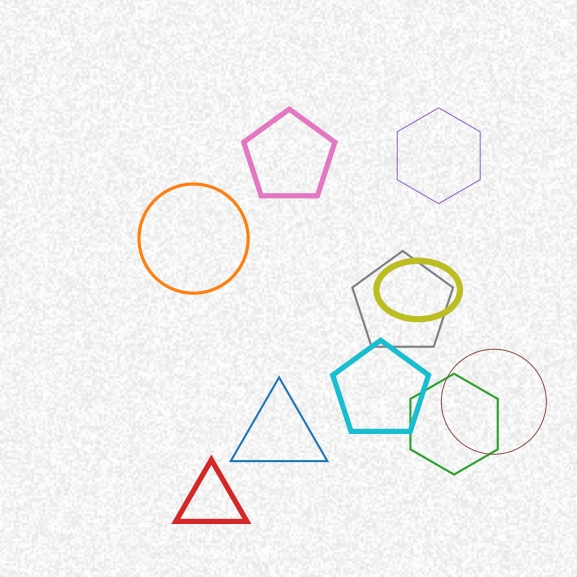[{"shape": "triangle", "thickness": 1, "radius": 0.48, "center": [0.483, 0.249]}, {"shape": "circle", "thickness": 1.5, "radius": 0.47, "center": [0.335, 0.586]}, {"shape": "hexagon", "thickness": 1, "radius": 0.44, "center": [0.786, 0.265]}, {"shape": "triangle", "thickness": 2.5, "radius": 0.36, "center": [0.366, 0.132]}, {"shape": "hexagon", "thickness": 0.5, "radius": 0.41, "center": [0.76, 0.729]}, {"shape": "circle", "thickness": 0.5, "radius": 0.45, "center": [0.855, 0.303]}, {"shape": "pentagon", "thickness": 2.5, "radius": 0.41, "center": [0.501, 0.727]}, {"shape": "pentagon", "thickness": 1, "radius": 0.46, "center": [0.697, 0.473]}, {"shape": "oval", "thickness": 3, "radius": 0.36, "center": [0.724, 0.497]}, {"shape": "pentagon", "thickness": 2.5, "radius": 0.44, "center": [0.659, 0.323]}]